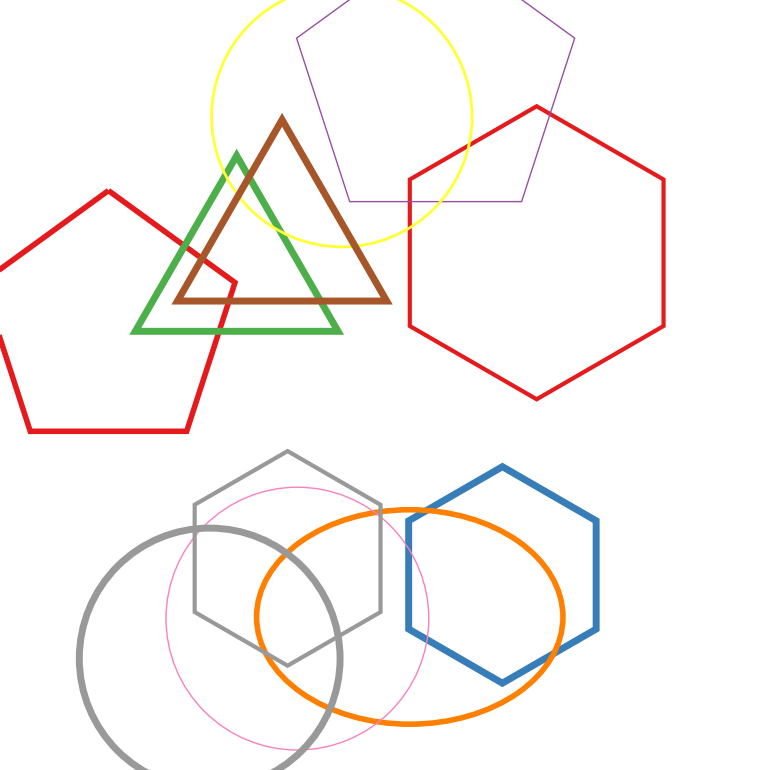[{"shape": "hexagon", "thickness": 1.5, "radius": 0.95, "center": [0.697, 0.672]}, {"shape": "pentagon", "thickness": 2, "radius": 0.86, "center": [0.141, 0.58]}, {"shape": "hexagon", "thickness": 2.5, "radius": 0.7, "center": [0.652, 0.253]}, {"shape": "triangle", "thickness": 2.5, "radius": 0.76, "center": [0.307, 0.646]}, {"shape": "pentagon", "thickness": 0.5, "radius": 0.95, "center": [0.566, 0.892]}, {"shape": "oval", "thickness": 2, "radius": 0.99, "center": [0.532, 0.199]}, {"shape": "circle", "thickness": 1, "radius": 0.85, "center": [0.444, 0.849]}, {"shape": "triangle", "thickness": 2.5, "radius": 0.78, "center": [0.366, 0.687]}, {"shape": "circle", "thickness": 0.5, "radius": 0.85, "center": [0.386, 0.197]}, {"shape": "hexagon", "thickness": 1.5, "radius": 0.7, "center": [0.374, 0.275]}, {"shape": "circle", "thickness": 2.5, "radius": 0.85, "center": [0.272, 0.145]}]